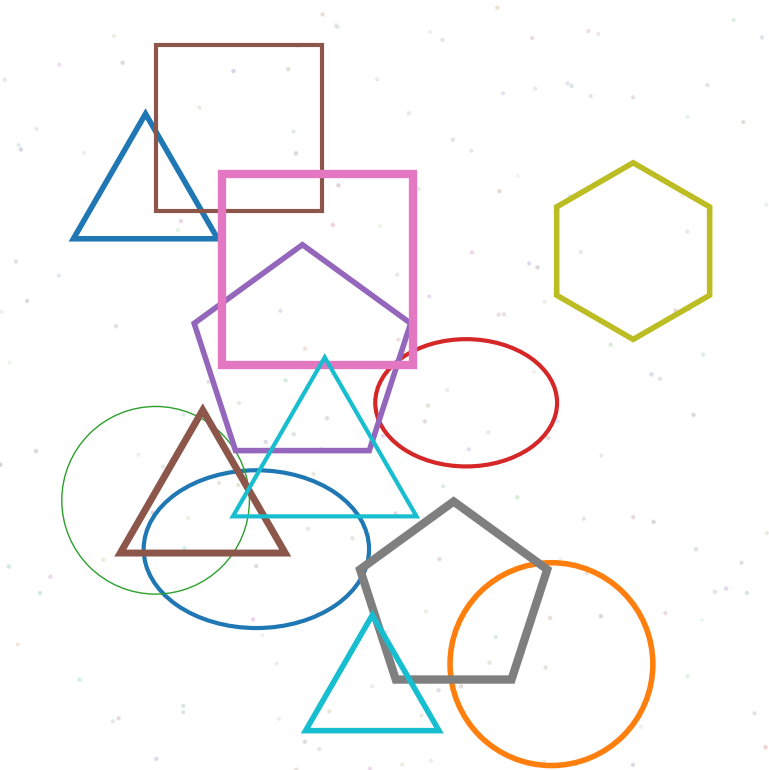[{"shape": "oval", "thickness": 1.5, "radius": 0.73, "center": [0.333, 0.287]}, {"shape": "triangle", "thickness": 2, "radius": 0.54, "center": [0.189, 0.744]}, {"shape": "circle", "thickness": 2, "radius": 0.66, "center": [0.716, 0.137]}, {"shape": "circle", "thickness": 0.5, "radius": 0.61, "center": [0.202, 0.35]}, {"shape": "oval", "thickness": 1.5, "radius": 0.59, "center": [0.605, 0.477]}, {"shape": "pentagon", "thickness": 2, "radius": 0.74, "center": [0.393, 0.534]}, {"shape": "square", "thickness": 1.5, "radius": 0.54, "center": [0.311, 0.833]}, {"shape": "triangle", "thickness": 2.5, "radius": 0.62, "center": [0.263, 0.344]}, {"shape": "square", "thickness": 3, "radius": 0.62, "center": [0.412, 0.65]}, {"shape": "pentagon", "thickness": 3, "radius": 0.64, "center": [0.589, 0.221]}, {"shape": "hexagon", "thickness": 2, "radius": 0.57, "center": [0.822, 0.674]}, {"shape": "triangle", "thickness": 1.5, "radius": 0.69, "center": [0.422, 0.398]}, {"shape": "triangle", "thickness": 2, "radius": 0.5, "center": [0.483, 0.101]}]